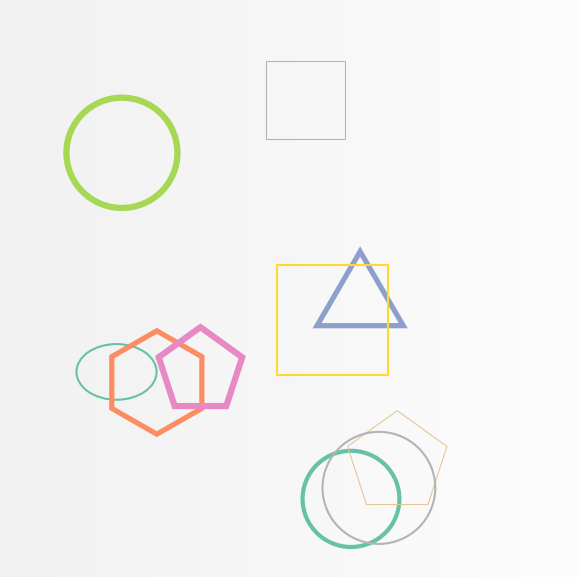[{"shape": "oval", "thickness": 1, "radius": 0.34, "center": [0.2, 0.355]}, {"shape": "circle", "thickness": 2, "radius": 0.42, "center": [0.604, 0.135]}, {"shape": "hexagon", "thickness": 2.5, "radius": 0.45, "center": [0.27, 0.337]}, {"shape": "triangle", "thickness": 2.5, "radius": 0.43, "center": [0.62, 0.478]}, {"shape": "pentagon", "thickness": 3, "radius": 0.38, "center": [0.345, 0.357]}, {"shape": "circle", "thickness": 3, "radius": 0.48, "center": [0.21, 0.735]}, {"shape": "square", "thickness": 1, "radius": 0.48, "center": [0.572, 0.445]}, {"shape": "pentagon", "thickness": 0.5, "radius": 0.45, "center": [0.683, 0.198]}, {"shape": "circle", "thickness": 1, "radius": 0.49, "center": [0.652, 0.154]}, {"shape": "square", "thickness": 0.5, "radius": 0.34, "center": [0.525, 0.826]}]